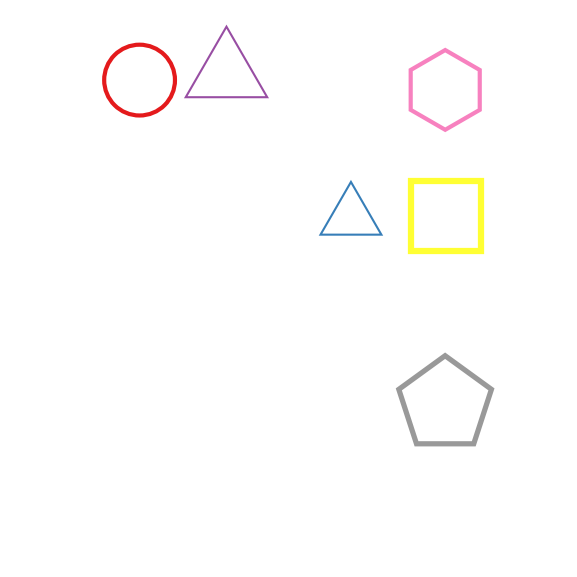[{"shape": "circle", "thickness": 2, "radius": 0.31, "center": [0.242, 0.86]}, {"shape": "triangle", "thickness": 1, "radius": 0.3, "center": [0.608, 0.623]}, {"shape": "triangle", "thickness": 1, "radius": 0.41, "center": [0.392, 0.872]}, {"shape": "square", "thickness": 3, "radius": 0.3, "center": [0.773, 0.626]}, {"shape": "hexagon", "thickness": 2, "radius": 0.35, "center": [0.771, 0.843]}, {"shape": "pentagon", "thickness": 2.5, "radius": 0.42, "center": [0.771, 0.299]}]